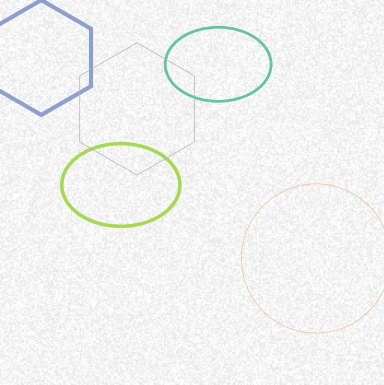[{"shape": "oval", "thickness": 2, "radius": 0.69, "center": [0.567, 0.833]}, {"shape": "hexagon", "thickness": 3, "radius": 0.75, "center": [0.107, 0.851]}, {"shape": "oval", "thickness": 2.5, "radius": 0.77, "center": [0.314, 0.52]}, {"shape": "circle", "thickness": 0.5, "radius": 0.97, "center": [0.821, 0.329]}, {"shape": "hexagon", "thickness": 0.5, "radius": 0.86, "center": [0.356, 0.717]}]